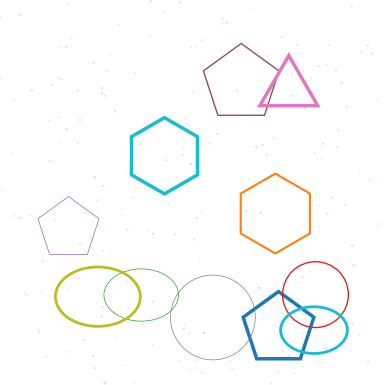[{"shape": "pentagon", "thickness": 2.5, "radius": 0.48, "center": [0.723, 0.146]}, {"shape": "hexagon", "thickness": 1.5, "radius": 0.52, "center": [0.715, 0.445]}, {"shape": "oval", "thickness": 0.5, "radius": 0.48, "center": [0.367, 0.234]}, {"shape": "circle", "thickness": 1, "radius": 0.43, "center": [0.819, 0.235]}, {"shape": "pentagon", "thickness": 0.5, "radius": 0.42, "center": [0.178, 0.406]}, {"shape": "pentagon", "thickness": 1, "radius": 0.52, "center": [0.626, 0.784]}, {"shape": "triangle", "thickness": 2.5, "radius": 0.43, "center": [0.75, 0.769]}, {"shape": "circle", "thickness": 0.5, "radius": 0.55, "center": [0.553, 0.175]}, {"shape": "oval", "thickness": 2, "radius": 0.55, "center": [0.254, 0.229]}, {"shape": "hexagon", "thickness": 2.5, "radius": 0.49, "center": [0.427, 0.595]}, {"shape": "oval", "thickness": 2, "radius": 0.43, "center": [0.816, 0.143]}]